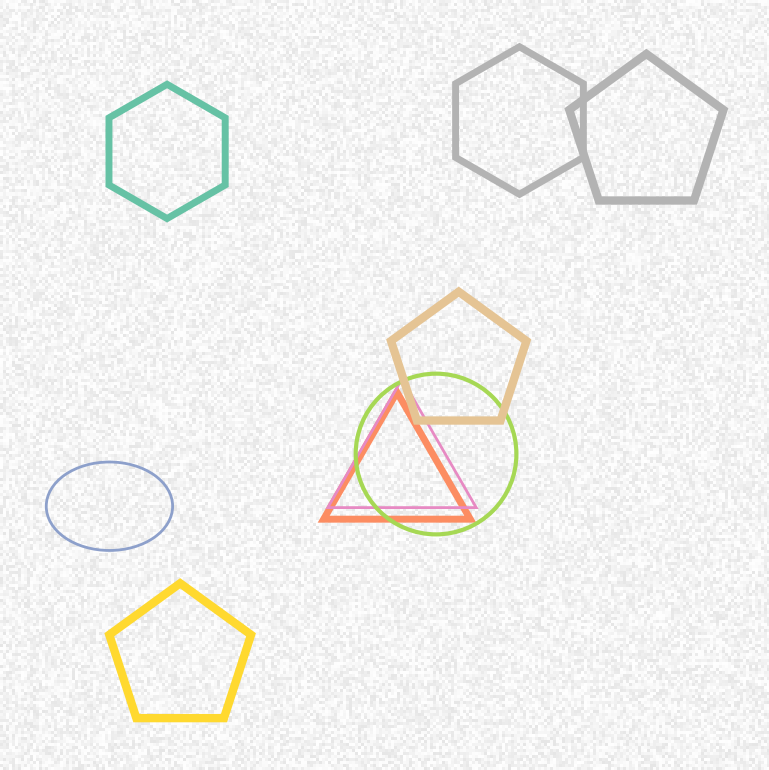[{"shape": "hexagon", "thickness": 2.5, "radius": 0.44, "center": [0.217, 0.803]}, {"shape": "triangle", "thickness": 2.5, "radius": 0.55, "center": [0.516, 0.381]}, {"shape": "oval", "thickness": 1, "radius": 0.41, "center": [0.142, 0.343]}, {"shape": "triangle", "thickness": 1, "radius": 0.56, "center": [0.522, 0.396]}, {"shape": "circle", "thickness": 1.5, "radius": 0.52, "center": [0.566, 0.41]}, {"shape": "pentagon", "thickness": 3, "radius": 0.48, "center": [0.234, 0.146]}, {"shape": "pentagon", "thickness": 3, "radius": 0.46, "center": [0.596, 0.529]}, {"shape": "pentagon", "thickness": 3, "radius": 0.53, "center": [0.839, 0.825]}, {"shape": "hexagon", "thickness": 2.5, "radius": 0.48, "center": [0.675, 0.843]}]